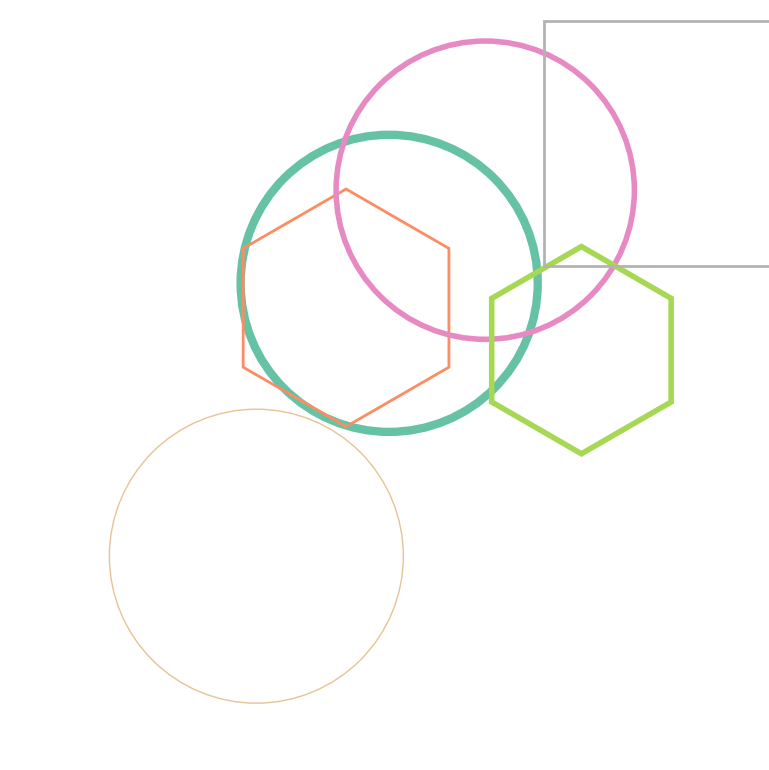[{"shape": "circle", "thickness": 3, "radius": 0.96, "center": [0.505, 0.632]}, {"shape": "hexagon", "thickness": 1, "radius": 0.77, "center": [0.449, 0.6]}, {"shape": "circle", "thickness": 2, "radius": 0.97, "center": [0.63, 0.753]}, {"shape": "hexagon", "thickness": 2, "radius": 0.67, "center": [0.755, 0.545]}, {"shape": "circle", "thickness": 0.5, "radius": 0.95, "center": [0.333, 0.278]}, {"shape": "square", "thickness": 1, "radius": 0.8, "center": [0.866, 0.814]}]